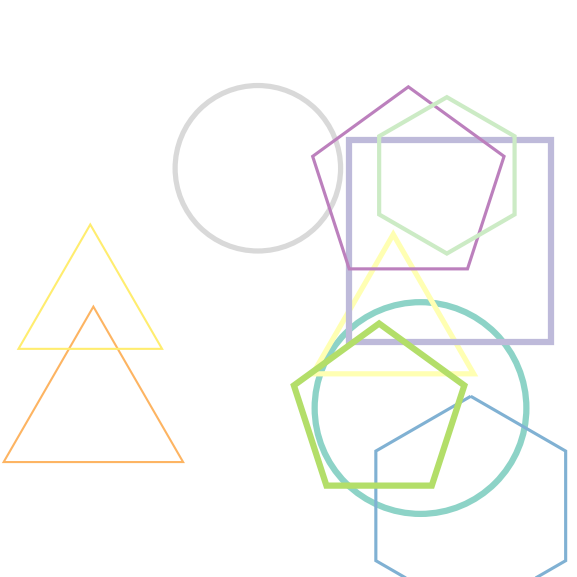[{"shape": "circle", "thickness": 3, "radius": 0.92, "center": [0.728, 0.293]}, {"shape": "triangle", "thickness": 2.5, "radius": 0.8, "center": [0.681, 0.432]}, {"shape": "square", "thickness": 3, "radius": 0.87, "center": [0.779, 0.582]}, {"shape": "hexagon", "thickness": 1.5, "radius": 0.95, "center": [0.815, 0.123]}, {"shape": "triangle", "thickness": 1, "radius": 0.9, "center": [0.162, 0.289]}, {"shape": "pentagon", "thickness": 3, "radius": 0.78, "center": [0.656, 0.284]}, {"shape": "circle", "thickness": 2.5, "radius": 0.72, "center": [0.447, 0.708]}, {"shape": "pentagon", "thickness": 1.5, "radius": 0.87, "center": [0.707, 0.675]}, {"shape": "hexagon", "thickness": 2, "radius": 0.68, "center": [0.774, 0.695]}, {"shape": "triangle", "thickness": 1, "radius": 0.72, "center": [0.156, 0.467]}]